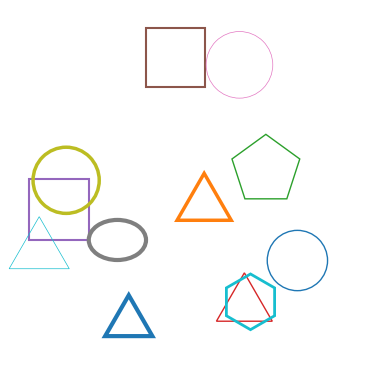[{"shape": "circle", "thickness": 1, "radius": 0.39, "center": [0.772, 0.323]}, {"shape": "triangle", "thickness": 3, "radius": 0.35, "center": [0.334, 0.162]}, {"shape": "triangle", "thickness": 2.5, "radius": 0.41, "center": [0.53, 0.468]}, {"shape": "pentagon", "thickness": 1, "radius": 0.46, "center": [0.691, 0.558]}, {"shape": "triangle", "thickness": 1, "radius": 0.42, "center": [0.635, 0.208]}, {"shape": "square", "thickness": 1.5, "radius": 0.39, "center": [0.153, 0.456]}, {"shape": "square", "thickness": 1.5, "radius": 0.38, "center": [0.457, 0.85]}, {"shape": "circle", "thickness": 0.5, "radius": 0.43, "center": [0.622, 0.832]}, {"shape": "oval", "thickness": 3, "radius": 0.37, "center": [0.305, 0.377]}, {"shape": "circle", "thickness": 2.5, "radius": 0.43, "center": [0.172, 0.532]}, {"shape": "hexagon", "thickness": 2, "radius": 0.36, "center": [0.651, 0.216]}, {"shape": "triangle", "thickness": 0.5, "radius": 0.45, "center": [0.102, 0.347]}]